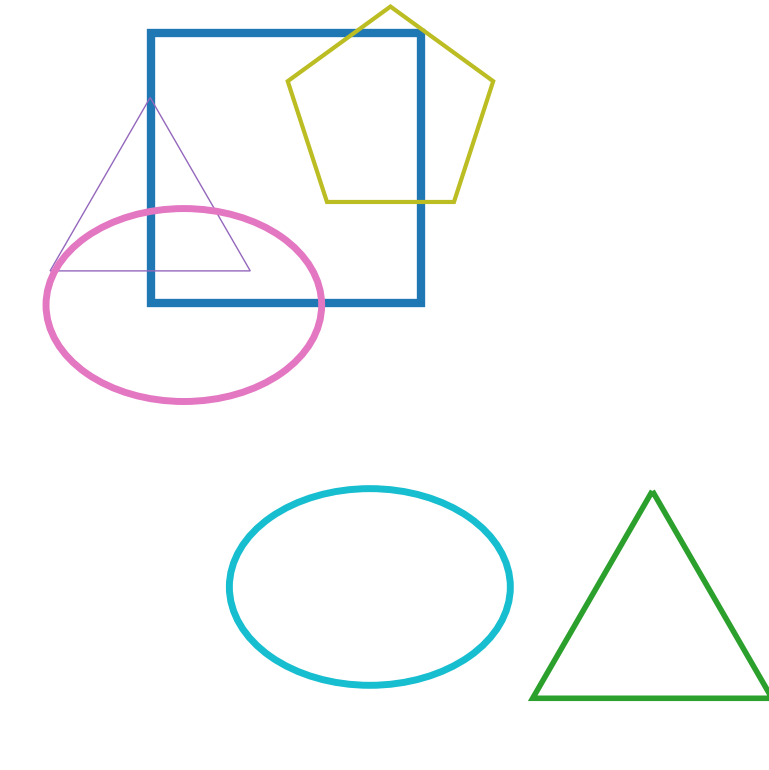[{"shape": "square", "thickness": 3, "radius": 0.88, "center": [0.371, 0.782]}, {"shape": "triangle", "thickness": 2, "radius": 0.9, "center": [0.847, 0.183]}, {"shape": "triangle", "thickness": 0.5, "radius": 0.75, "center": [0.195, 0.723]}, {"shape": "oval", "thickness": 2.5, "radius": 0.89, "center": [0.239, 0.604]}, {"shape": "pentagon", "thickness": 1.5, "radius": 0.7, "center": [0.507, 0.851]}, {"shape": "oval", "thickness": 2.5, "radius": 0.91, "center": [0.48, 0.238]}]